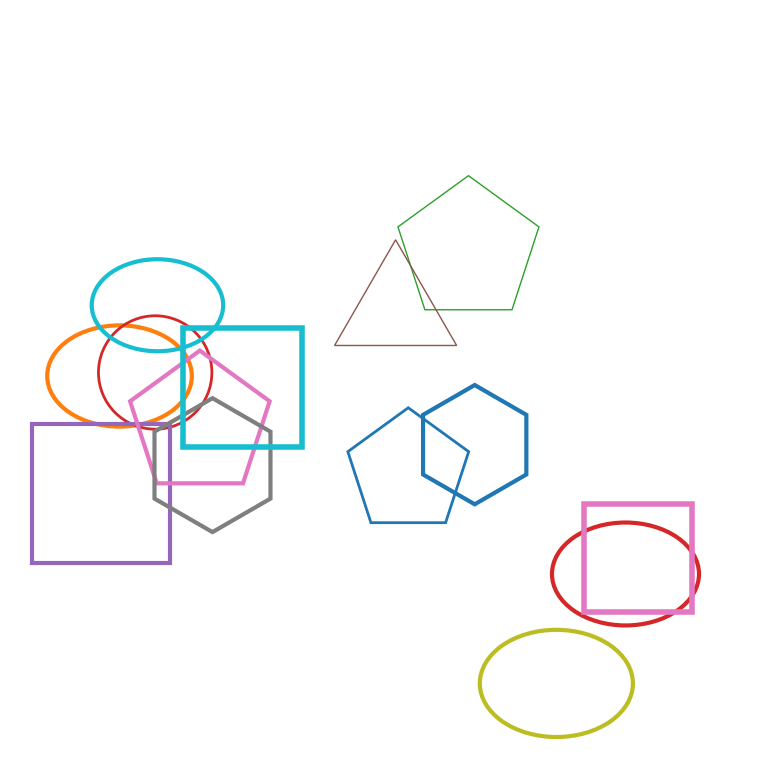[{"shape": "hexagon", "thickness": 1.5, "radius": 0.39, "center": [0.617, 0.423]}, {"shape": "pentagon", "thickness": 1, "radius": 0.41, "center": [0.53, 0.388]}, {"shape": "oval", "thickness": 1.5, "radius": 0.47, "center": [0.155, 0.512]}, {"shape": "pentagon", "thickness": 0.5, "radius": 0.48, "center": [0.608, 0.676]}, {"shape": "circle", "thickness": 1, "radius": 0.37, "center": [0.202, 0.516]}, {"shape": "oval", "thickness": 1.5, "radius": 0.48, "center": [0.812, 0.255]}, {"shape": "square", "thickness": 1.5, "radius": 0.45, "center": [0.131, 0.359]}, {"shape": "triangle", "thickness": 0.5, "radius": 0.46, "center": [0.514, 0.597]}, {"shape": "square", "thickness": 2, "radius": 0.35, "center": [0.829, 0.275]}, {"shape": "pentagon", "thickness": 1.5, "radius": 0.48, "center": [0.26, 0.449]}, {"shape": "hexagon", "thickness": 1.5, "radius": 0.43, "center": [0.276, 0.396]}, {"shape": "oval", "thickness": 1.5, "radius": 0.5, "center": [0.723, 0.112]}, {"shape": "oval", "thickness": 1.5, "radius": 0.43, "center": [0.204, 0.604]}, {"shape": "square", "thickness": 2, "radius": 0.39, "center": [0.314, 0.497]}]